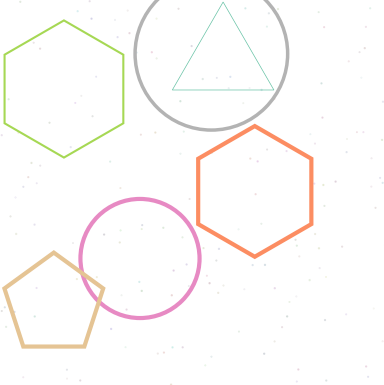[{"shape": "triangle", "thickness": 0.5, "radius": 0.76, "center": [0.58, 0.842]}, {"shape": "hexagon", "thickness": 3, "radius": 0.85, "center": [0.662, 0.503]}, {"shape": "circle", "thickness": 3, "radius": 0.77, "center": [0.364, 0.329]}, {"shape": "hexagon", "thickness": 1.5, "radius": 0.89, "center": [0.166, 0.769]}, {"shape": "pentagon", "thickness": 3, "radius": 0.67, "center": [0.14, 0.209]}, {"shape": "circle", "thickness": 2.5, "radius": 0.99, "center": [0.549, 0.86]}]